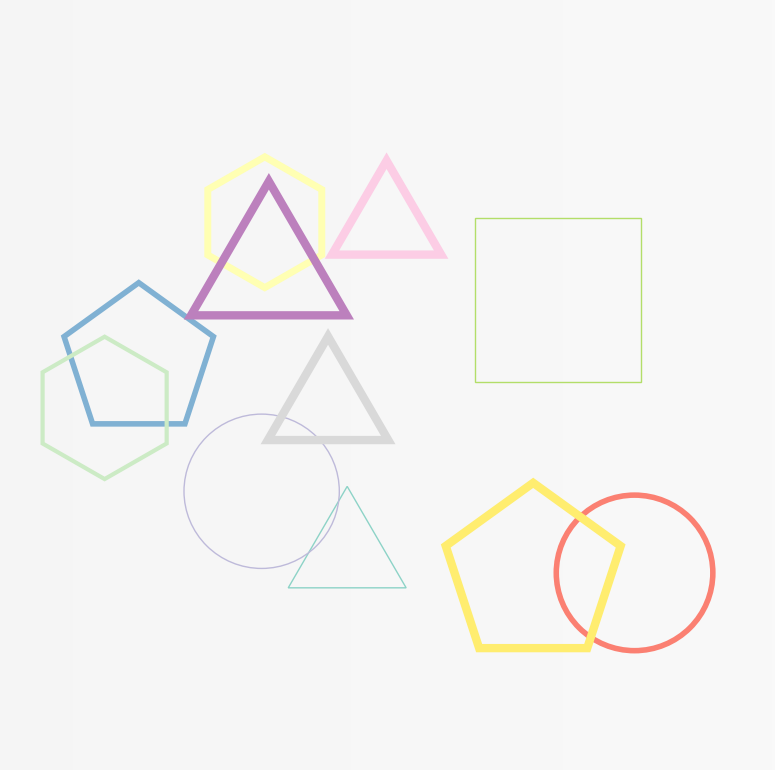[{"shape": "triangle", "thickness": 0.5, "radius": 0.44, "center": [0.448, 0.281]}, {"shape": "hexagon", "thickness": 2.5, "radius": 0.42, "center": [0.342, 0.711]}, {"shape": "circle", "thickness": 0.5, "radius": 0.5, "center": [0.338, 0.362]}, {"shape": "circle", "thickness": 2, "radius": 0.51, "center": [0.819, 0.256]}, {"shape": "pentagon", "thickness": 2, "radius": 0.51, "center": [0.179, 0.532]}, {"shape": "square", "thickness": 0.5, "radius": 0.53, "center": [0.72, 0.61]}, {"shape": "triangle", "thickness": 3, "radius": 0.41, "center": [0.499, 0.71]}, {"shape": "triangle", "thickness": 3, "radius": 0.45, "center": [0.423, 0.473]}, {"shape": "triangle", "thickness": 3, "radius": 0.58, "center": [0.347, 0.648]}, {"shape": "hexagon", "thickness": 1.5, "radius": 0.46, "center": [0.135, 0.47]}, {"shape": "pentagon", "thickness": 3, "radius": 0.59, "center": [0.688, 0.254]}]